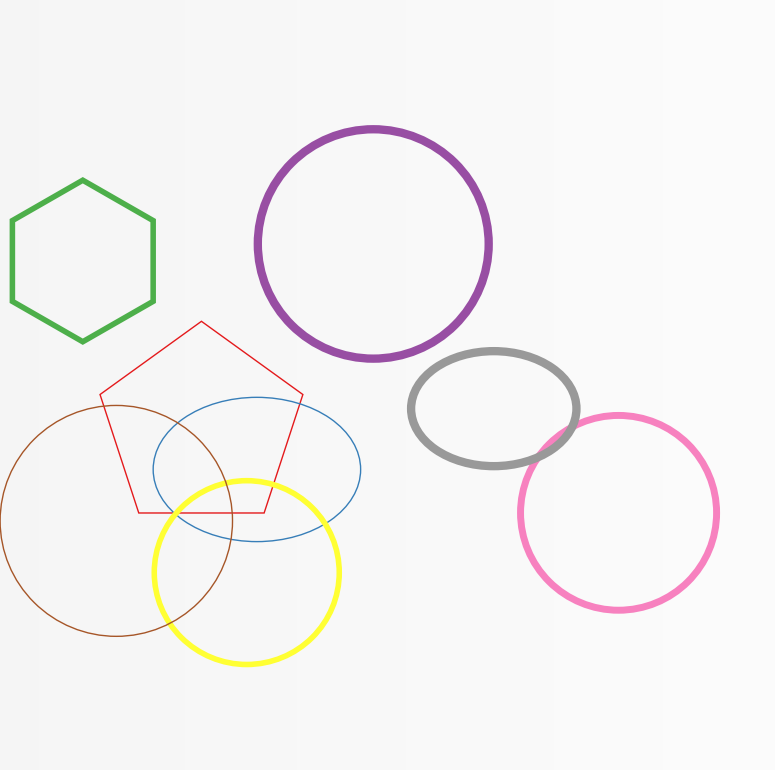[{"shape": "pentagon", "thickness": 0.5, "radius": 0.69, "center": [0.26, 0.445]}, {"shape": "oval", "thickness": 0.5, "radius": 0.67, "center": [0.331, 0.39]}, {"shape": "hexagon", "thickness": 2, "radius": 0.52, "center": [0.107, 0.661]}, {"shape": "circle", "thickness": 3, "radius": 0.74, "center": [0.482, 0.683]}, {"shape": "circle", "thickness": 2, "radius": 0.6, "center": [0.318, 0.256]}, {"shape": "circle", "thickness": 0.5, "radius": 0.75, "center": [0.15, 0.324]}, {"shape": "circle", "thickness": 2.5, "radius": 0.63, "center": [0.798, 0.334]}, {"shape": "oval", "thickness": 3, "radius": 0.53, "center": [0.637, 0.469]}]